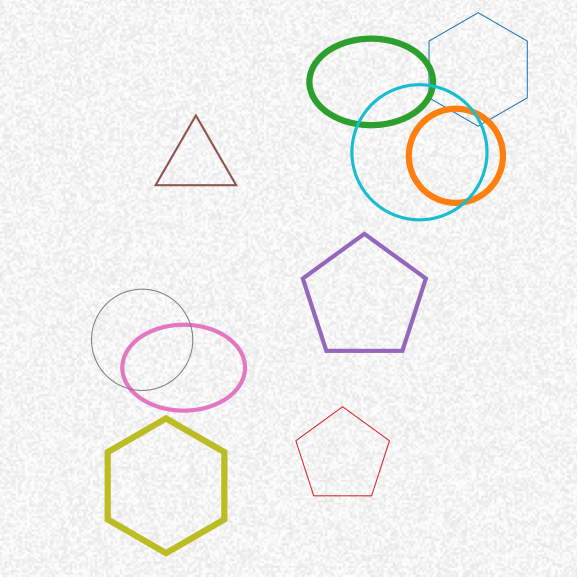[{"shape": "hexagon", "thickness": 0.5, "radius": 0.49, "center": [0.828, 0.879]}, {"shape": "circle", "thickness": 3, "radius": 0.41, "center": [0.789, 0.729]}, {"shape": "oval", "thickness": 3, "radius": 0.54, "center": [0.643, 0.857]}, {"shape": "pentagon", "thickness": 0.5, "radius": 0.43, "center": [0.593, 0.21]}, {"shape": "pentagon", "thickness": 2, "radius": 0.56, "center": [0.631, 0.482]}, {"shape": "triangle", "thickness": 1, "radius": 0.4, "center": [0.339, 0.719]}, {"shape": "oval", "thickness": 2, "radius": 0.53, "center": [0.318, 0.362]}, {"shape": "circle", "thickness": 0.5, "radius": 0.44, "center": [0.246, 0.411]}, {"shape": "hexagon", "thickness": 3, "radius": 0.58, "center": [0.287, 0.158]}, {"shape": "circle", "thickness": 1.5, "radius": 0.58, "center": [0.726, 0.735]}]